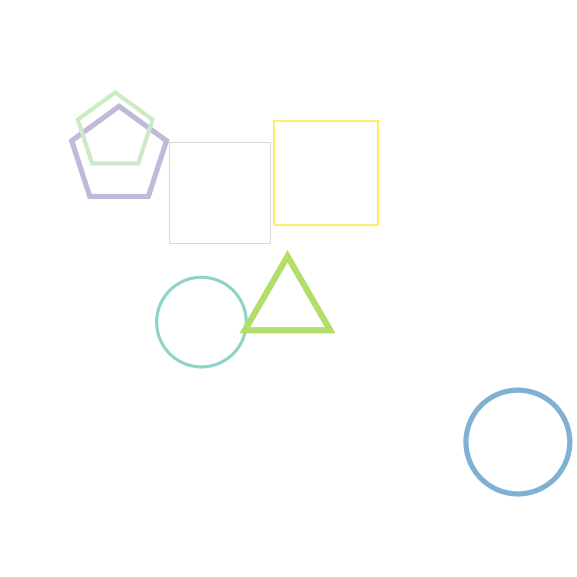[{"shape": "circle", "thickness": 1.5, "radius": 0.39, "center": [0.349, 0.441]}, {"shape": "pentagon", "thickness": 2.5, "radius": 0.43, "center": [0.206, 0.729]}, {"shape": "circle", "thickness": 2.5, "radius": 0.45, "center": [0.897, 0.234]}, {"shape": "triangle", "thickness": 3, "radius": 0.43, "center": [0.498, 0.47]}, {"shape": "square", "thickness": 0.5, "radius": 0.44, "center": [0.381, 0.666]}, {"shape": "pentagon", "thickness": 2, "radius": 0.34, "center": [0.2, 0.771]}, {"shape": "square", "thickness": 1, "radius": 0.45, "center": [0.565, 0.699]}]